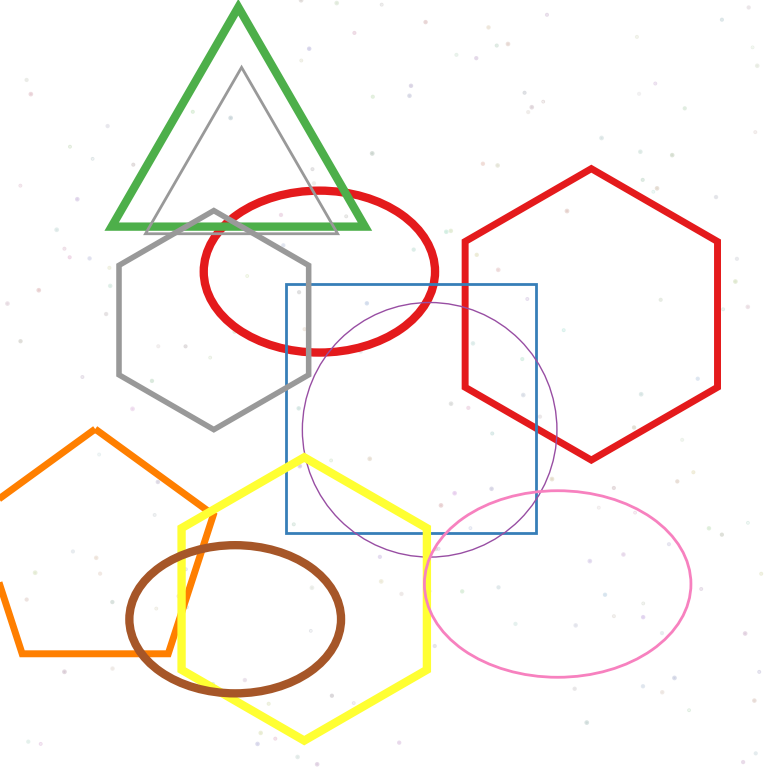[{"shape": "oval", "thickness": 3, "radius": 0.75, "center": [0.415, 0.647]}, {"shape": "hexagon", "thickness": 2.5, "radius": 0.95, "center": [0.768, 0.592]}, {"shape": "square", "thickness": 1, "radius": 0.81, "center": [0.534, 0.469]}, {"shape": "triangle", "thickness": 3, "radius": 0.95, "center": [0.31, 0.801]}, {"shape": "circle", "thickness": 0.5, "radius": 0.83, "center": [0.558, 0.442]}, {"shape": "pentagon", "thickness": 2.5, "radius": 0.81, "center": [0.124, 0.281]}, {"shape": "hexagon", "thickness": 3, "radius": 0.92, "center": [0.395, 0.222]}, {"shape": "oval", "thickness": 3, "radius": 0.69, "center": [0.305, 0.196]}, {"shape": "oval", "thickness": 1, "radius": 0.87, "center": [0.724, 0.242]}, {"shape": "hexagon", "thickness": 2, "radius": 0.71, "center": [0.278, 0.584]}, {"shape": "triangle", "thickness": 1, "radius": 0.72, "center": [0.314, 0.768]}]